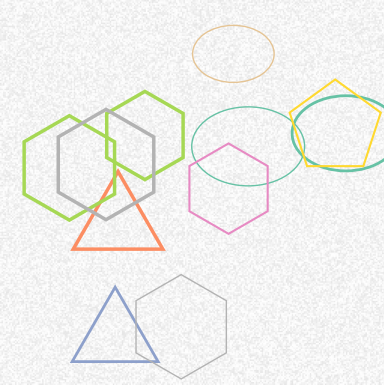[{"shape": "oval", "thickness": 1, "radius": 0.73, "center": [0.645, 0.62]}, {"shape": "oval", "thickness": 2, "radius": 0.7, "center": [0.898, 0.654]}, {"shape": "triangle", "thickness": 2.5, "radius": 0.67, "center": [0.307, 0.42]}, {"shape": "triangle", "thickness": 2, "radius": 0.64, "center": [0.299, 0.125]}, {"shape": "hexagon", "thickness": 1.5, "radius": 0.59, "center": [0.594, 0.51]}, {"shape": "hexagon", "thickness": 2.5, "radius": 0.57, "center": [0.376, 0.648]}, {"shape": "hexagon", "thickness": 2.5, "radius": 0.68, "center": [0.18, 0.564]}, {"shape": "pentagon", "thickness": 1.5, "radius": 0.62, "center": [0.871, 0.669]}, {"shape": "oval", "thickness": 1, "radius": 0.53, "center": [0.606, 0.86]}, {"shape": "hexagon", "thickness": 2.5, "radius": 0.72, "center": [0.275, 0.573]}, {"shape": "hexagon", "thickness": 1, "radius": 0.68, "center": [0.471, 0.151]}]